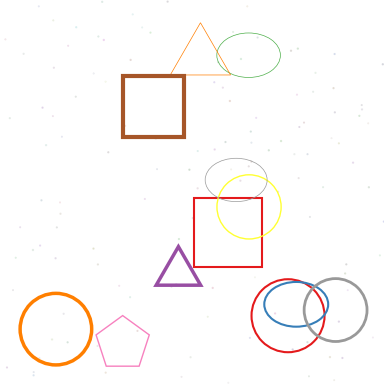[{"shape": "circle", "thickness": 1.5, "radius": 0.47, "center": [0.748, 0.18]}, {"shape": "square", "thickness": 1.5, "radius": 0.44, "center": [0.592, 0.396]}, {"shape": "oval", "thickness": 1.5, "radius": 0.42, "center": [0.769, 0.21]}, {"shape": "oval", "thickness": 0.5, "radius": 0.41, "center": [0.646, 0.857]}, {"shape": "triangle", "thickness": 2.5, "radius": 0.33, "center": [0.463, 0.293]}, {"shape": "circle", "thickness": 2.5, "radius": 0.46, "center": [0.145, 0.145]}, {"shape": "triangle", "thickness": 0.5, "radius": 0.45, "center": [0.521, 0.851]}, {"shape": "circle", "thickness": 1, "radius": 0.42, "center": [0.647, 0.463]}, {"shape": "square", "thickness": 3, "radius": 0.4, "center": [0.399, 0.724]}, {"shape": "pentagon", "thickness": 1, "radius": 0.36, "center": [0.319, 0.108]}, {"shape": "oval", "thickness": 0.5, "radius": 0.4, "center": [0.613, 0.533]}, {"shape": "circle", "thickness": 2, "radius": 0.41, "center": [0.872, 0.195]}]